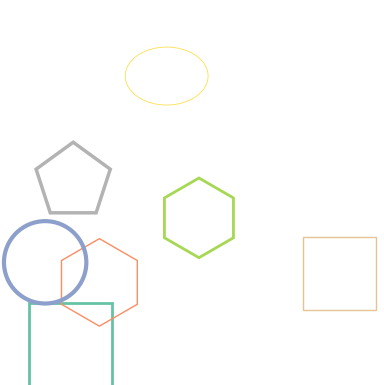[{"shape": "square", "thickness": 2, "radius": 0.54, "center": [0.183, 0.104]}, {"shape": "hexagon", "thickness": 1, "radius": 0.57, "center": [0.258, 0.267]}, {"shape": "circle", "thickness": 3, "radius": 0.53, "center": [0.117, 0.319]}, {"shape": "hexagon", "thickness": 2, "radius": 0.52, "center": [0.517, 0.434]}, {"shape": "oval", "thickness": 0.5, "radius": 0.54, "center": [0.433, 0.802]}, {"shape": "square", "thickness": 1, "radius": 0.47, "center": [0.883, 0.29]}, {"shape": "pentagon", "thickness": 2.5, "radius": 0.51, "center": [0.19, 0.529]}]